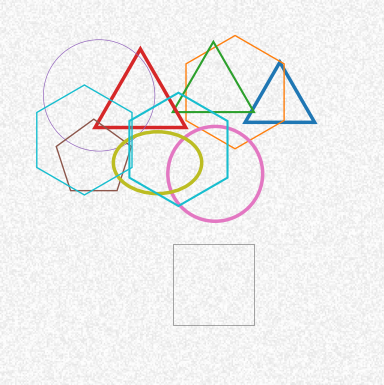[{"shape": "triangle", "thickness": 2.5, "radius": 0.52, "center": [0.727, 0.734]}, {"shape": "hexagon", "thickness": 1, "radius": 0.74, "center": [0.611, 0.761]}, {"shape": "triangle", "thickness": 1.5, "radius": 0.61, "center": [0.554, 0.77]}, {"shape": "triangle", "thickness": 2.5, "radius": 0.68, "center": [0.365, 0.737]}, {"shape": "circle", "thickness": 0.5, "radius": 0.72, "center": [0.257, 0.752]}, {"shape": "pentagon", "thickness": 1, "radius": 0.51, "center": [0.244, 0.588]}, {"shape": "circle", "thickness": 2.5, "radius": 0.62, "center": [0.559, 0.548]}, {"shape": "square", "thickness": 0.5, "radius": 0.53, "center": [0.554, 0.261]}, {"shape": "oval", "thickness": 2.5, "radius": 0.57, "center": [0.409, 0.577]}, {"shape": "hexagon", "thickness": 1.5, "radius": 0.74, "center": [0.464, 0.612]}, {"shape": "hexagon", "thickness": 1, "radius": 0.71, "center": [0.219, 0.636]}]